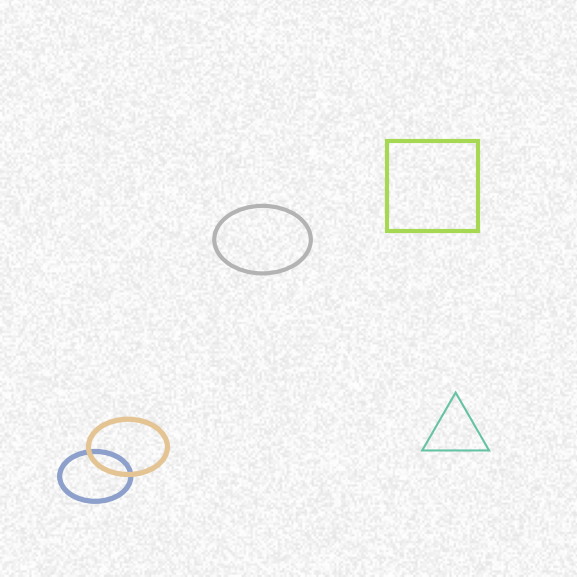[{"shape": "triangle", "thickness": 1, "radius": 0.33, "center": [0.789, 0.253]}, {"shape": "oval", "thickness": 2.5, "radius": 0.31, "center": [0.165, 0.174]}, {"shape": "square", "thickness": 2, "radius": 0.39, "center": [0.749, 0.677]}, {"shape": "oval", "thickness": 2.5, "radius": 0.34, "center": [0.222, 0.225]}, {"shape": "oval", "thickness": 2, "radius": 0.42, "center": [0.455, 0.584]}]